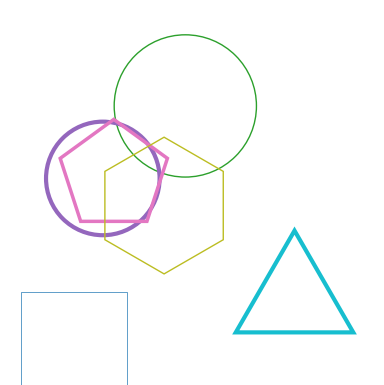[{"shape": "square", "thickness": 0.5, "radius": 0.69, "center": [0.192, 0.103]}, {"shape": "circle", "thickness": 1, "radius": 0.92, "center": [0.481, 0.725]}, {"shape": "circle", "thickness": 3, "radius": 0.74, "center": [0.267, 0.537]}, {"shape": "pentagon", "thickness": 2.5, "radius": 0.73, "center": [0.296, 0.543]}, {"shape": "hexagon", "thickness": 1, "radius": 0.89, "center": [0.426, 0.466]}, {"shape": "triangle", "thickness": 3, "radius": 0.88, "center": [0.765, 0.225]}]